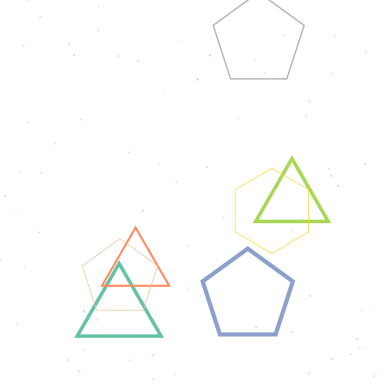[{"shape": "triangle", "thickness": 2.5, "radius": 0.63, "center": [0.309, 0.19]}, {"shape": "triangle", "thickness": 1.5, "radius": 0.5, "center": [0.352, 0.308]}, {"shape": "pentagon", "thickness": 3, "radius": 0.62, "center": [0.643, 0.231]}, {"shape": "triangle", "thickness": 2.5, "radius": 0.54, "center": [0.758, 0.479]}, {"shape": "hexagon", "thickness": 0.5, "radius": 0.55, "center": [0.706, 0.452]}, {"shape": "pentagon", "thickness": 0.5, "radius": 0.51, "center": [0.311, 0.277]}, {"shape": "pentagon", "thickness": 1, "radius": 0.62, "center": [0.672, 0.896]}]